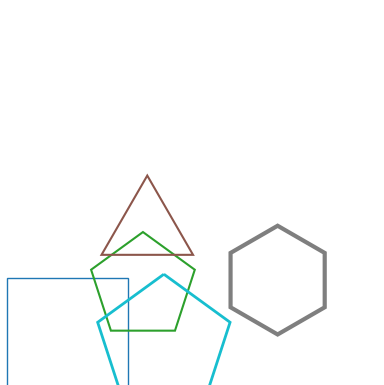[{"shape": "square", "thickness": 1, "radius": 0.78, "center": [0.175, 0.122]}, {"shape": "pentagon", "thickness": 1.5, "radius": 0.71, "center": [0.371, 0.256]}, {"shape": "triangle", "thickness": 1.5, "radius": 0.69, "center": [0.383, 0.407]}, {"shape": "hexagon", "thickness": 3, "radius": 0.71, "center": [0.721, 0.272]}, {"shape": "pentagon", "thickness": 2, "radius": 0.9, "center": [0.426, 0.107]}]